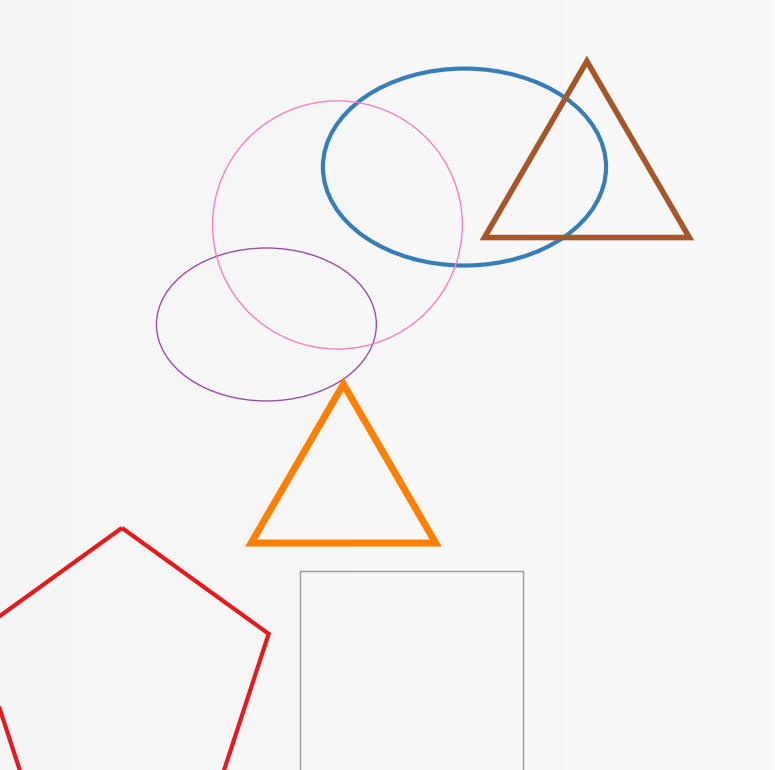[{"shape": "pentagon", "thickness": 1.5, "radius": 1.0, "center": [0.157, 0.115]}, {"shape": "oval", "thickness": 1.5, "radius": 0.91, "center": [0.599, 0.783]}, {"shape": "oval", "thickness": 0.5, "radius": 0.71, "center": [0.344, 0.579]}, {"shape": "triangle", "thickness": 2.5, "radius": 0.69, "center": [0.443, 0.364]}, {"shape": "triangle", "thickness": 2, "radius": 0.76, "center": [0.757, 0.768]}, {"shape": "circle", "thickness": 0.5, "radius": 0.81, "center": [0.435, 0.708]}, {"shape": "square", "thickness": 0.5, "radius": 0.72, "center": [0.531, 0.115]}]